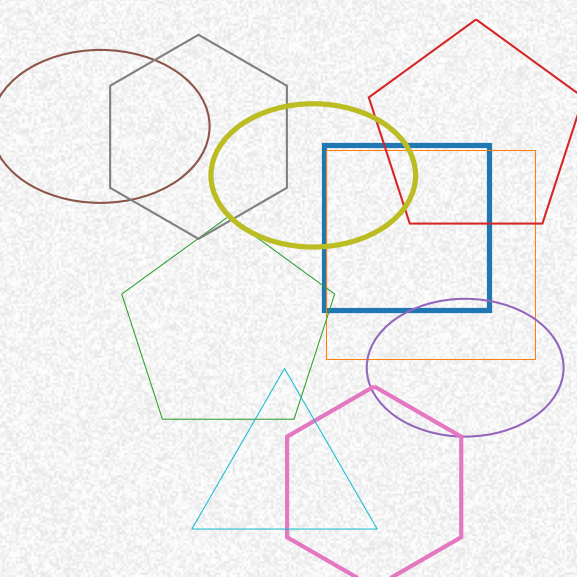[{"shape": "square", "thickness": 2.5, "radius": 0.71, "center": [0.704, 0.605]}, {"shape": "square", "thickness": 0.5, "radius": 0.91, "center": [0.745, 0.559]}, {"shape": "pentagon", "thickness": 0.5, "radius": 0.97, "center": [0.395, 0.43]}, {"shape": "pentagon", "thickness": 1, "radius": 0.98, "center": [0.824, 0.77]}, {"shape": "oval", "thickness": 1, "radius": 0.85, "center": [0.805, 0.362]}, {"shape": "oval", "thickness": 1, "radius": 0.95, "center": [0.174, 0.78]}, {"shape": "hexagon", "thickness": 2, "radius": 0.87, "center": [0.648, 0.156]}, {"shape": "hexagon", "thickness": 1, "radius": 0.88, "center": [0.344, 0.762]}, {"shape": "oval", "thickness": 2.5, "radius": 0.89, "center": [0.542, 0.695]}, {"shape": "triangle", "thickness": 0.5, "radius": 0.93, "center": [0.493, 0.176]}]